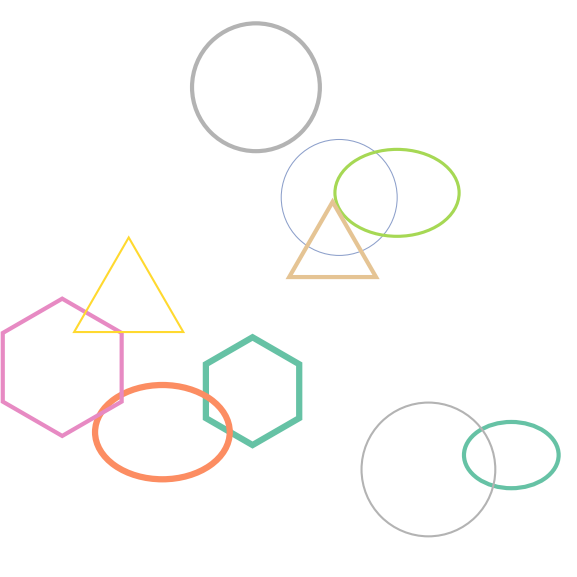[{"shape": "hexagon", "thickness": 3, "radius": 0.47, "center": [0.437, 0.322]}, {"shape": "oval", "thickness": 2, "radius": 0.41, "center": [0.885, 0.211]}, {"shape": "oval", "thickness": 3, "radius": 0.58, "center": [0.281, 0.251]}, {"shape": "circle", "thickness": 0.5, "radius": 0.5, "center": [0.587, 0.657]}, {"shape": "hexagon", "thickness": 2, "radius": 0.59, "center": [0.108, 0.363]}, {"shape": "oval", "thickness": 1.5, "radius": 0.54, "center": [0.687, 0.665]}, {"shape": "triangle", "thickness": 1, "radius": 0.55, "center": [0.223, 0.479]}, {"shape": "triangle", "thickness": 2, "radius": 0.43, "center": [0.576, 0.563]}, {"shape": "circle", "thickness": 1, "radius": 0.58, "center": [0.742, 0.186]}, {"shape": "circle", "thickness": 2, "radius": 0.55, "center": [0.443, 0.848]}]